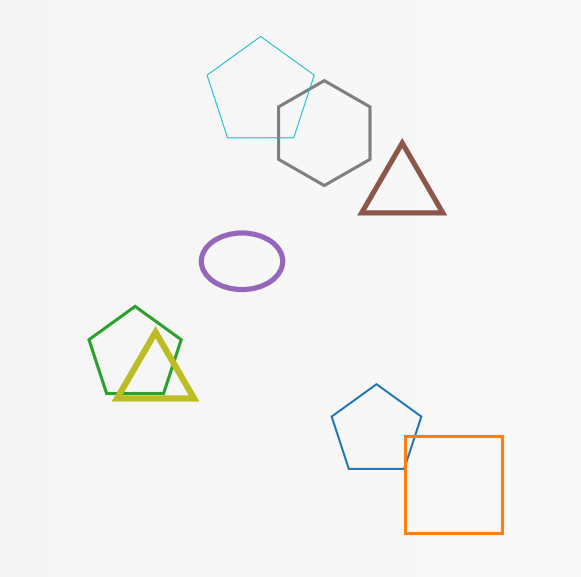[{"shape": "pentagon", "thickness": 1, "radius": 0.41, "center": [0.648, 0.253]}, {"shape": "square", "thickness": 1.5, "radius": 0.42, "center": [0.78, 0.16]}, {"shape": "pentagon", "thickness": 1.5, "radius": 0.42, "center": [0.232, 0.385]}, {"shape": "oval", "thickness": 2.5, "radius": 0.35, "center": [0.416, 0.547]}, {"shape": "triangle", "thickness": 2.5, "radius": 0.4, "center": [0.692, 0.671]}, {"shape": "hexagon", "thickness": 1.5, "radius": 0.45, "center": [0.558, 0.769]}, {"shape": "triangle", "thickness": 3, "radius": 0.38, "center": [0.268, 0.347]}, {"shape": "pentagon", "thickness": 0.5, "radius": 0.48, "center": [0.448, 0.839]}]